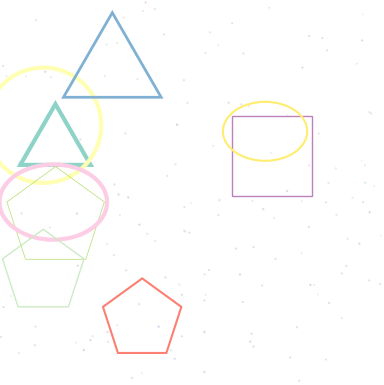[{"shape": "triangle", "thickness": 3, "radius": 0.53, "center": [0.144, 0.624]}, {"shape": "circle", "thickness": 3, "radius": 0.75, "center": [0.113, 0.675]}, {"shape": "pentagon", "thickness": 1.5, "radius": 0.54, "center": [0.369, 0.17]}, {"shape": "triangle", "thickness": 2, "radius": 0.73, "center": [0.292, 0.821]}, {"shape": "pentagon", "thickness": 0.5, "radius": 0.67, "center": [0.145, 0.434]}, {"shape": "oval", "thickness": 3, "radius": 0.7, "center": [0.138, 0.475]}, {"shape": "square", "thickness": 1, "radius": 0.52, "center": [0.707, 0.594]}, {"shape": "pentagon", "thickness": 1, "radius": 0.56, "center": [0.112, 0.293]}, {"shape": "oval", "thickness": 1.5, "radius": 0.55, "center": [0.689, 0.659]}]